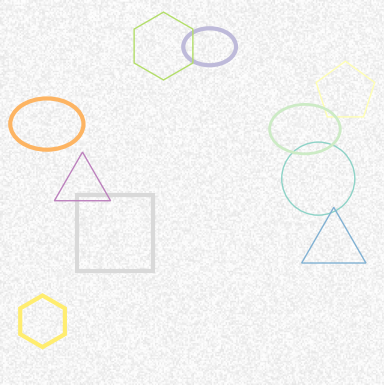[{"shape": "circle", "thickness": 1, "radius": 0.47, "center": [0.827, 0.536]}, {"shape": "pentagon", "thickness": 1, "radius": 0.4, "center": [0.897, 0.761]}, {"shape": "oval", "thickness": 3, "radius": 0.34, "center": [0.545, 0.879]}, {"shape": "triangle", "thickness": 1, "radius": 0.48, "center": [0.867, 0.365]}, {"shape": "oval", "thickness": 3, "radius": 0.48, "center": [0.122, 0.678]}, {"shape": "hexagon", "thickness": 1, "radius": 0.44, "center": [0.425, 0.88]}, {"shape": "square", "thickness": 3, "radius": 0.49, "center": [0.298, 0.394]}, {"shape": "triangle", "thickness": 1, "radius": 0.42, "center": [0.214, 0.521]}, {"shape": "oval", "thickness": 2, "radius": 0.46, "center": [0.792, 0.665]}, {"shape": "hexagon", "thickness": 3, "radius": 0.33, "center": [0.111, 0.165]}]